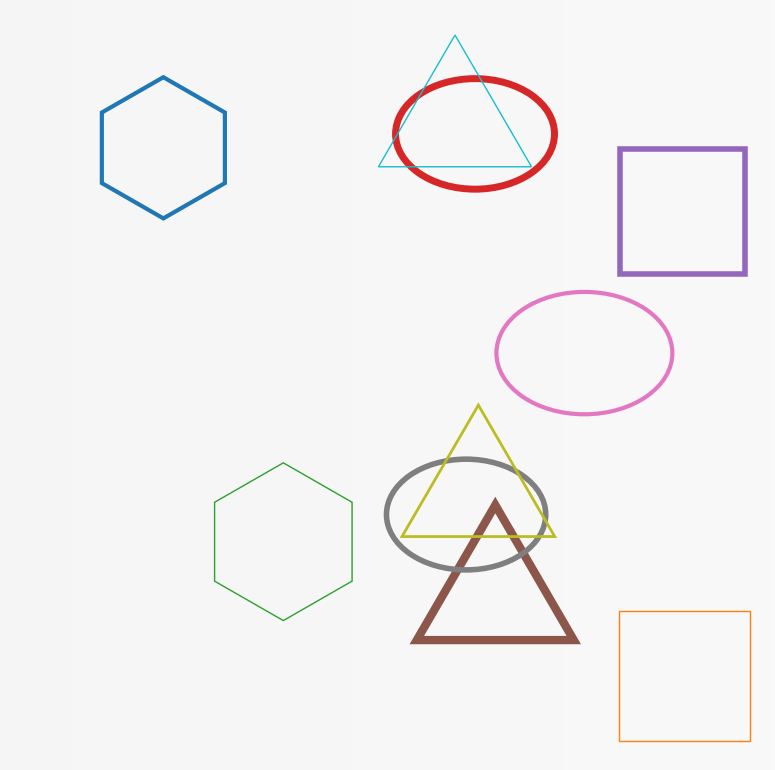[{"shape": "hexagon", "thickness": 1.5, "radius": 0.46, "center": [0.211, 0.808]}, {"shape": "square", "thickness": 0.5, "radius": 0.42, "center": [0.883, 0.122]}, {"shape": "hexagon", "thickness": 0.5, "radius": 0.51, "center": [0.366, 0.296]}, {"shape": "oval", "thickness": 2.5, "radius": 0.51, "center": [0.613, 0.826]}, {"shape": "square", "thickness": 2, "radius": 0.4, "center": [0.881, 0.726]}, {"shape": "triangle", "thickness": 3, "radius": 0.58, "center": [0.639, 0.227]}, {"shape": "oval", "thickness": 1.5, "radius": 0.57, "center": [0.754, 0.541]}, {"shape": "oval", "thickness": 2, "radius": 0.51, "center": [0.601, 0.332]}, {"shape": "triangle", "thickness": 1, "radius": 0.57, "center": [0.617, 0.36]}, {"shape": "triangle", "thickness": 0.5, "radius": 0.57, "center": [0.587, 0.84]}]